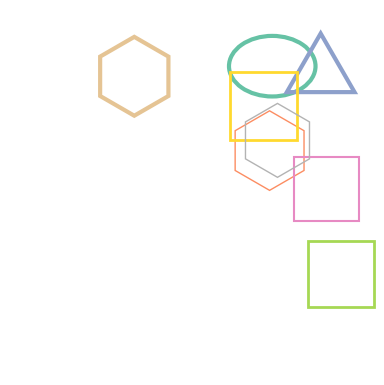[{"shape": "oval", "thickness": 3, "radius": 0.56, "center": [0.707, 0.828]}, {"shape": "hexagon", "thickness": 1, "radius": 0.52, "center": [0.7, 0.609]}, {"shape": "triangle", "thickness": 3, "radius": 0.51, "center": [0.833, 0.811]}, {"shape": "square", "thickness": 1.5, "radius": 0.42, "center": [0.849, 0.509]}, {"shape": "square", "thickness": 2, "radius": 0.43, "center": [0.887, 0.288]}, {"shape": "square", "thickness": 2, "radius": 0.44, "center": [0.685, 0.725]}, {"shape": "hexagon", "thickness": 3, "radius": 0.51, "center": [0.349, 0.802]}, {"shape": "hexagon", "thickness": 1, "radius": 0.48, "center": [0.721, 0.635]}]